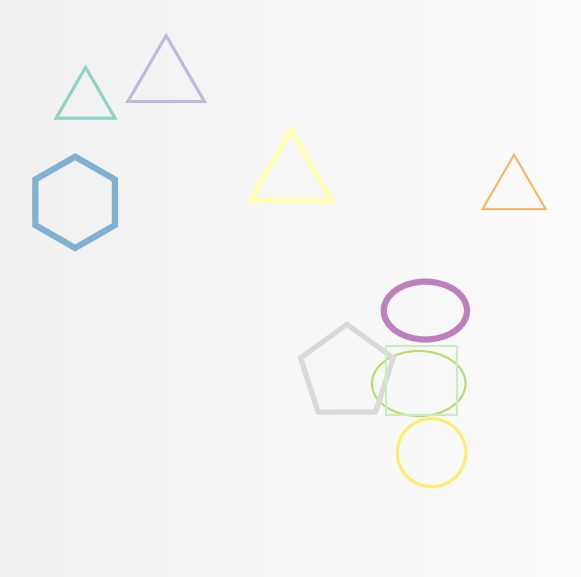[{"shape": "triangle", "thickness": 1.5, "radius": 0.29, "center": [0.147, 0.824]}, {"shape": "triangle", "thickness": 2.5, "radius": 0.41, "center": [0.501, 0.693]}, {"shape": "triangle", "thickness": 1.5, "radius": 0.38, "center": [0.286, 0.861]}, {"shape": "hexagon", "thickness": 3, "radius": 0.4, "center": [0.129, 0.649]}, {"shape": "triangle", "thickness": 1, "radius": 0.31, "center": [0.884, 0.668]}, {"shape": "oval", "thickness": 1, "radius": 0.4, "center": [0.72, 0.335]}, {"shape": "pentagon", "thickness": 2.5, "radius": 0.42, "center": [0.597, 0.353]}, {"shape": "oval", "thickness": 3, "radius": 0.36, "center": [0.732, 0.461]}, {"shape": "square", "thickness": 1, "radius": 0.3, "center": [0.725, 0.34]}, {"shape": "circle", "thickness": 1.5, "radius": 0.29, "center": [0.742, 0.215]}]